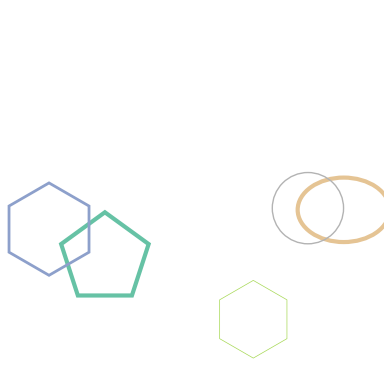[{"shape": "pentagon", "thickness": 3, "radius": 0.6, "center": [0.272, 0.329]}, {"shape": "hexagon", "thickness": 2, "radius": 0.6, "center": [0.127, 0.405]}, {"shape": "hexagon", "thickness": 0.5, "radius": 0.5, "center": [0.658, 0.171]}, {"shape": "oval", "thickness": 3, "radius": 0.6, "center": [0.893, 0.455]}, {"shape": "circle", "thickness": 1, "radius": 0.46, "center": [0.8, 0.459]}]